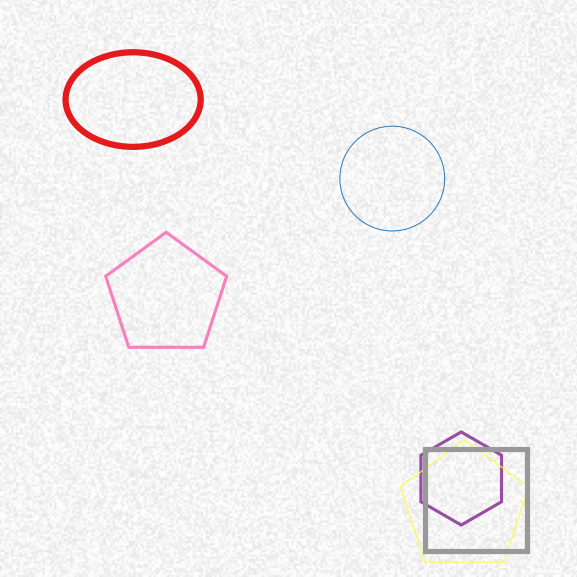[{"shape": "oval", "thickness": 3, "radius": 0.58, "center": [0.231, 0.827]}, {"shape": "circle", "thickness": 0.5, "radius": 0.45, "center": [0.679, 0.69]}, {"shape": "hexagon", "thickness": 1.5, "radius": 0.4, "center": [0.799, 0.171]}, {"shape": "pentagon", "thickness": 0.5, "radius": 0.58, "center": [0.804, 0.12]}, {"shape": "pentagon", "thickness": 1.5, "radius": 0.55, "center": [0.288, 0.487]}, {"shape": "square", "thickness": 2.5, "radius": 0.44, "center": [0.824, 0.133]}]